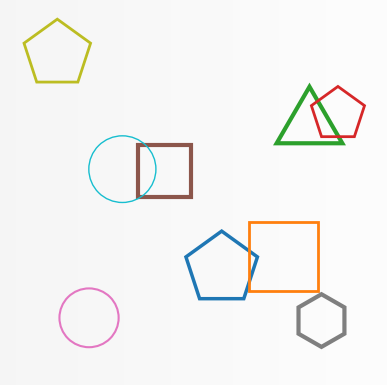[{"shape": "pentagon", "thickness": 2.5, "radius": 0.48, "center": [0.572, 0.303]}, {"shape": "square", "thickness": 2, "radius": 0.45, "center": [0.733, 0.334]}, {"shape": "triangle", "thickness": 3, "radius": 0.49, "center": [0.799, 0.677]}, {"shape": "pentagon", "thickness": 2, "radius": 0.36, "center": [0.872, 0.703]}, {"shape": "square", "thickness": 3, "radius": 0.34, "center": [0.425, 0.556]}, {"shape": "circle", "thickness": 1.5, "radius": 0.38, "center": [0.23, 0.175]}, {"shape": "hexagon", "thickness": 3, "radius": 0.34, "center": [0.83, 0.167]}, {"shape": "pentagon", "thickness": 2, "radius": 0.45, "center": [0.148, 0.86]}, {"shape": "circle", "thickness": 1, "radius": 0.43, "center": [0.316, 0.561]}]